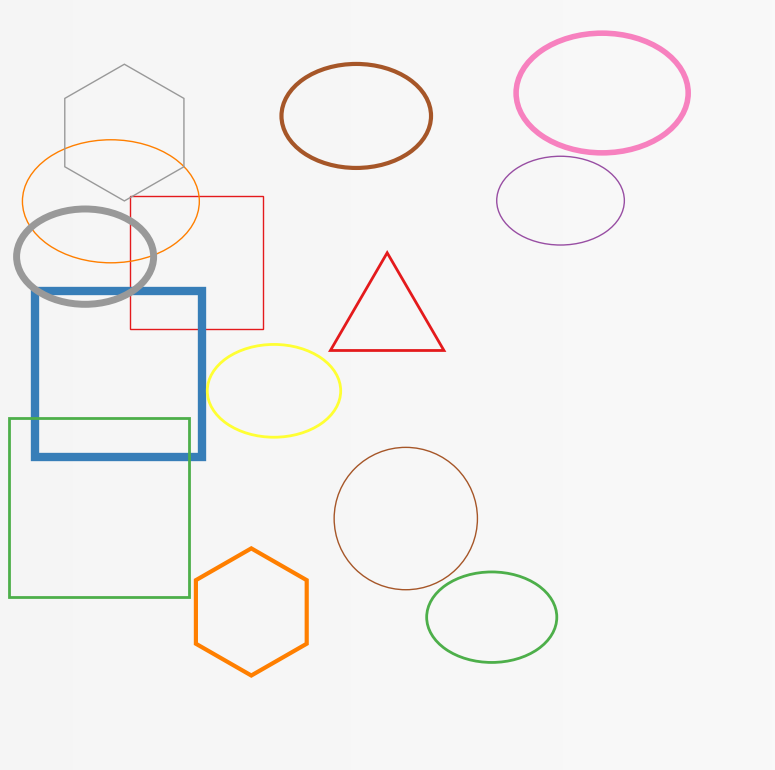[{"shape": "square", "thickness": 0.5, "radius": 0.43, "center": [0.254, 0.659]}, {"shape": "triangle", "thickness": 1, "radius": 0.42, "center": [0.5, 0.587]}, {"shape": "square", "thickness": 3, "radius": 0.54, "center": [0.153, 0.514]}, {"shape": "square", "thickness": 1, "radius": 0.58, "center": [0.127, 0.341]}, {"shape": "oval", "thickness": 1, "radius": 0.42, "center": [0.635, 0.198]}, {"shape": "oval", "thickness": 0.5, "radius": 0.41, "center": [0.723, 0.739]}, {"shape": "hexagon", "thickness": 1.5, "radius": 0.41, "center": [0.324, 0.205]}, {"shape": "oval", "thickness": 0.5, "radius": 0.57, "center": [0.143, 0.739]}, {"shape": "oval", "thickness": 1, "radius": 0.43, "center": [0.354, 0.492]}, {"shape": "circle", "thickness": 0.5, "radius": 0.46, "center": [0.524, 0.327]}, {"shape": "oval", "thickness": 1.5, "radius": 0.48, "center": [0.46, 0.849]}, {"shape": "oval", "thickness": 2, "radius": 0.56, "center": [0.777, 0.879]}, {"shape": "oval", "thickness": 2.5, "radius": 0.44, "center": [0.11, 0.667]}, {"shape": "hexagon", "thickness": 0.5, "radius": 0.44, "center": [0.16, 0.828]}]